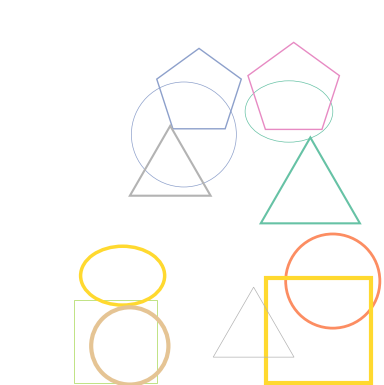[{"shape": "oval", "thickness": 0.5, "radius": 0.57, "center": [0.751, 0.71]}, {"shape": "triangle", "thickness": 1.5, "radius": 0.74, "center": [0.806, 0.494]}, {"shape": "circle", "thickness": 2, "radius": 0.61, "center": [0.864, 0.27]}, {"shape": "circle", "thickness": 0.5, "radius": 0.68, "center": [0.478, 0.651]}, {"shape": "pentagon", "thickness": 1, "radius": 0.58, "center": [0.517, 0.759]}, {"shape": "pentagon", "thickness": 1, "radius": 0.62, "center": [0.763, 0.765]}, {"shape": "square", "thickness": 0.5, "radius": 0.54, "center": [0.301, 0.113]}, {"shape": "square", "thickness": 3, "radius": 0.68, "center": [0.827, 0.141]}, {"shape": "oval", "thickness": 2.5, "radius": 0.55, "center": [0.319, 0.284]}, {"shape": "circle", "thickness": 3, "radius": 0.5, "center": [0.337, 0.101]}, {"shape": "triangle", "thickness": 1.5, "radius": 0.61, "center": [0.442, 0.552]}, {"shape": "triangle", "thickness": 0.5, "radius": 0.61, "center": [0.659, 0.133]}]